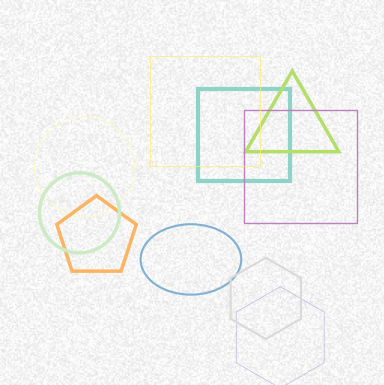[{"shape": "square", "thickness": 3, "radius": 0.6, "center": [0.633, 0.649]}, {"shape": "circle", "thickness": 0.5, "radius": 0.65, "center": [0.219, 0.567]}, {"shape": "hexagon", "thickness": 0.5, "radius": 0.66, "center": [0.728, 0.124]}, {"shape": "oval", "thickness": 1.5, "radius": 0.65, "center": [0.496, 0.326]}, {"shape": "pentagon", "thickness": 2.5, "radius": 0.54, "center": [0.251, 0.383]}, {"shape": "triangle", "thickness": 2.5, "radius": 0.7, "center": [0.759, 0.676]}, {"shape": "hexagon", "thickness": 1.5, "radius": 0.53, "center": [0.69, 0.225]}, {"shape": "square", "thickness": 1, "radius": 0.73, "center": [0.781, 0.567]}, {"shape": "circle", "thickness": 2.5, "radius": 0.52, "center": [0.206, 0.447]}, {"shape": "square", "thickness": 0.5, "radius": 0.71, "center": [0.532, 0.711]}]